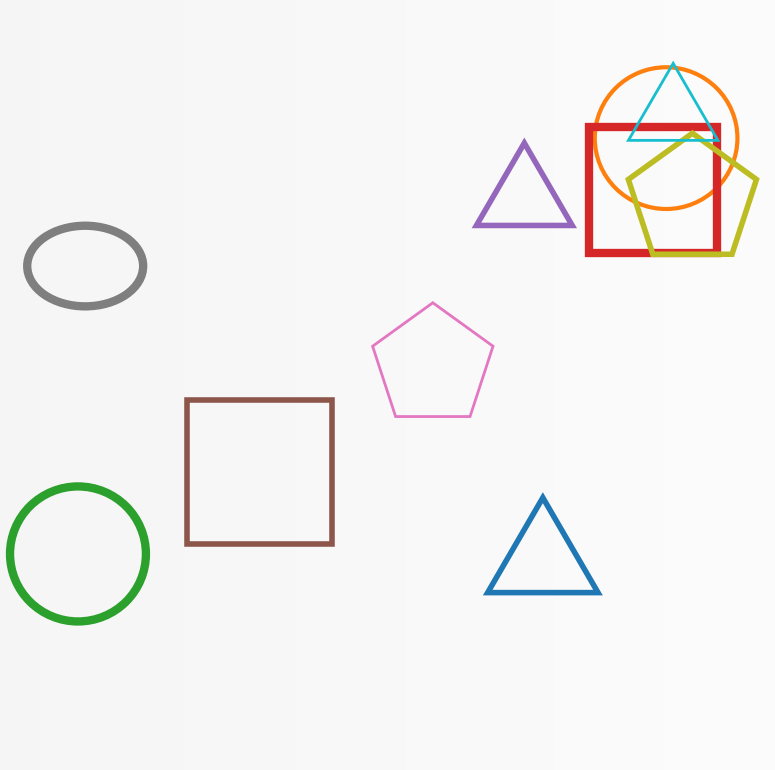[{"shape": "triangle", "thickness": 2, "radius": 0.41, "center": [0.7, 0.271]}, {"shape": "circle", "thickness": 1.5, "radius": 0.46, "center": [0.859, 0.821]}, {"shape": "circle", "thickness": 3, "radius": 0.44, "center": [0.101, 0.281]}, {"shape": "square", "thickness": 3, "radius": 0.41, "center": [0.843, 0.753]}, {"shape": "triangle", "thickness": 2, "radius": 0.36, "center": [0.677, 0.743]}, {"shape": "square", "thickness": 2, "radius": 0.47, "center": [0.335, 0.387]}, {"shape": "pentagon", "thickness": 1, "radius": 0.41, "center": [0.558, 0.525]}, {"shape": "oval", "thickness": 3, "radius": 0.37, "center": [0.11, 0.654]}, {"shape": "pentagon", "thickness": 2, "radius": 0.43, "center": [0.893, 0.74]}, {"shape": "triangle", "thickness": 1, "radius": 0.33, "center": [0.869, 0.851]}]